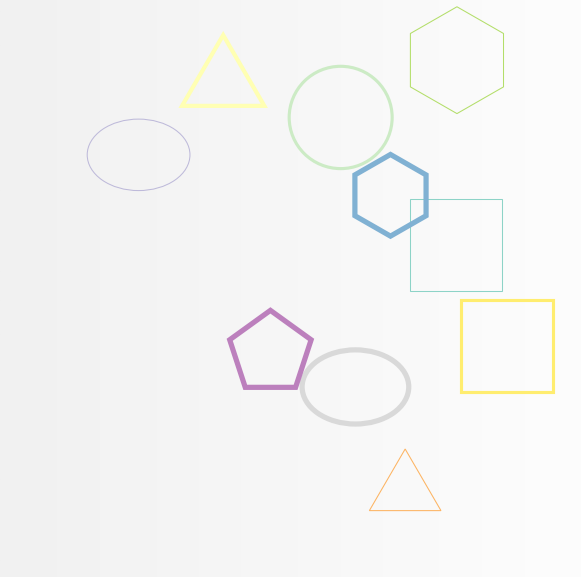[{"shape": "square", "thickness": 0.5, "radius": 0.4, "center": [0.785, 0.575]}, {"shape": "triangle", "thickness": 2, "radius": 0.41, "center": [0.384, 0.857]}, {"shape": "oval", "thickness": 0.5, "radius": 0.44, "center": [0.238, 0.731]}, {"shape": "hexagon", "thickness": 2.5, "radius": 0.35, "center": [0.672, 0.661]}, {"shape": "triangle", "thickness": 0.5, "radius": 0.36, "center": [0.697, 0.151]}, {"shape": "hexagon", "thickness": 0.5, "radius": 0.46, "center": [0.786, 0.895]}, {"shape": "oval", "thickness": 2.5, "radius": 0.46, "center": [0.611, 0.329]}, {"shape": "pentagon", "thickness": 2.5, "radius": 0.37, "center": [0.465, 0.388]}, {"shape": "circle", "thickness": 1.5, "radius": 0.44, "center": [0.586, 0.796]}, {"shape": "square", "thickness": 1.5, "radius": 0.39, "center": [0.872, 0.4]}]